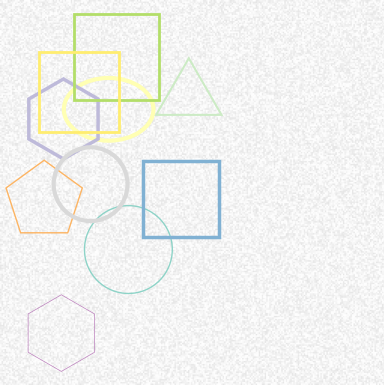[{"shape": "circle", "thickness": 1, "radius": 0.57, "center": [0.333, 0.352]}, {"shape": "oval", "thickness": 3, "radius": 0.58, "center": [0.282, 0.716]}, {"shape": "hexagon", "thickness": 2.5, "radius": 0.52, "center": [0.165, 0.691]}, {"shape": "square", "thickness": 2.5, "radius": 0.49, "center": [0.469, 0.484]}, {"shape": "pentagon", "thickness": 1, "radius": 0.52, "center": [0.115, 0.48]}, {"shape": "square", "thickness": 2, "radius": 0.55, "center": [0.303, 0.852]}, {"shape": "circle", "thickness": 3, "radius": 0.48, "center": [0.235, 0.522]}, {"shape": "hexagon", "thickness": 0.5, "radius": 0.5, "center": [0.159, 0.135]}, {"shape": "triangle", "thickness": 1.5, "radius": 0.49, "center": [0.49, 0.751]}, {"shape": "square", "thickness": 2, "radius": 0.52, "center": [0.204, 0.761]}]